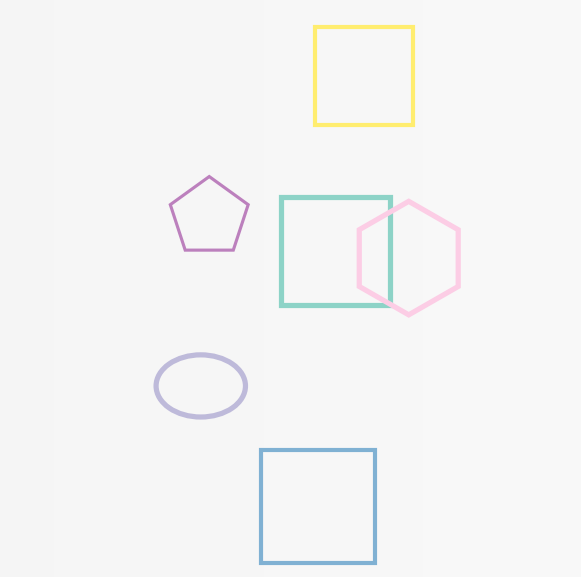[{"shape": "square", "thickness": 2.5, "radius": 0.47, "center": [0.577, 0.564]}, {"shape": "oval", "thickness": 2.5, "radius": 0.38, "center": [0.345, 0.331]}, {"shape": "square", "thickness": 2, "radius": 0.49, "center": [0.547, 0.122]}, {"shape": "hexagon", "thickness": 2.5, "radius": 0.49, "center": [0.703, 0.552]}, {"shape": "pentagon", "thickness": 1.5, "radius": 0.35, "center": [0.36, 0.623]}, {"shape": "square", "thickness": 2, "radius": 0.42, "center": [0.627, 0.867]}]